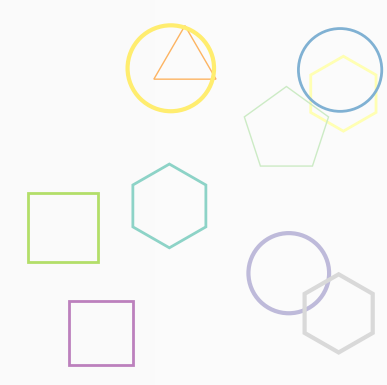[{"shape": "hexagon", "thickness": 2, "radius": 0.54, "center": [0.437, 0.465]}, {"shape": "hexagon", "thickness": 2, "radius": 0.49, "center": [0.886, 0.757]}, {"shape": "circle", "thickness": 3, "radius": 0.52, "center": [0.745, 0.29]}, {"shape": "circle", "thickness": 2, "radius": 0.54, "center": [0.878, 0.818]}, {"shape": "triangle", "thickness": 1, "radius": 0.46, "center": [0.477, 0.841]}, {"shape": "square", "thickness": 2, "radius": 0.45, "center": [0.162, 0.409]}, {"shape": "hexagon", "thickness": 3, "radius": 0.51, "center": [0.874, 0.186]}, {"shape": "square", "thickness": 2, "radius": 0.41, "center": [0.26, 0.135]}, {"shape": "pentagon", "thickness": 1, "radius": 0.57, "center": [0.739, 0.661]}, {"shape": "circle", "thickness": 3, "radius": 0.56, "center": [0.441, 0.823]}]